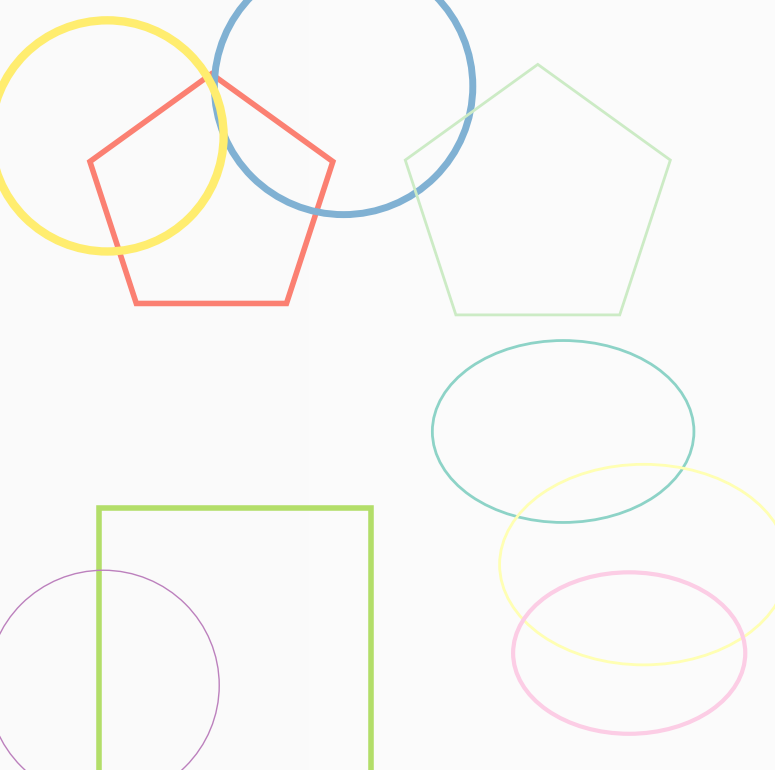[{"shape": "oval", "thickness": 1, "radius": 0.84, "center": [0.727, 0.44]}, {"shape": "oval", "thickness": 1, "radius": 0.93, "center": [0.831, 0.267]}, {"shape": "pentagon", "thickness": 2, "radius": 0.82, "center": [0.273, 0.739]}, {"shape": "circle", "thickness": 2.5, "radius": 0.83, "center": [0.443, 0.888]}, {"shape": "square", "thickness": 2, "radius": 0.88, "center": [0.304, 0.165]}, {"shape": "oval", "thickness": 1.5, "radius": 0.75, "center": [0.812, 0.152]}, {"shape": "circle", "thickness": 0.5, "radius": 0.75, "center": [0.133, 0.11]}, {"shape": "pentagon", "thickness": 1, "radius": 0.9, "center": [0.694, 0.737]}, {"shape": "circle", "thickness": 3, "radius": 0.75, "center": [0.138, 0.824]}]